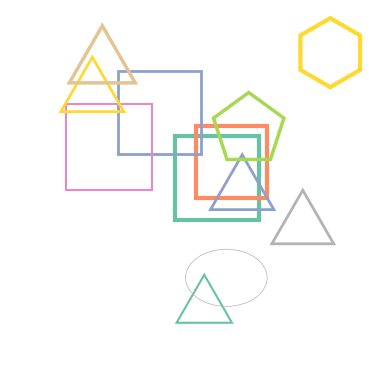[{"shape": "square", "thickness": 3, "radius": 0.54, "center": [0.563, 0.537]}, {"shape": "triangle", "thickness": 1.5, "radius": 0.42, "center": [0.531, 0.203]}, {"shape": "square", "thickness": 3, "radius": 0.47, "center": [0.601, 0.58]}, {"shape": "square", "thickness": 2, "radius": 0.54, "center": [0.414, 0.707]}, {"shape": "triangle", "thickness": 2, "radius": 0.48, "center": [0.629, 0.503]}, {"shape": "square", "thickness": 1.5, "radius": 0.56, "center": [0.282, 0.618]}, {"shape": "pentagon", "thickness": 2.5, "radius": 0.48, "center": [0.646, 0.664]}, {"shape": "hexagon", "thickness": 3, "radius": 0.45, "center": [0.858, 0.863]}, {"shape": "triangle", "thickness": 2, "radius": 0.47, "center": [0.24, 0.757]}, {"shape": "triangle", "thickness": 2.5, "radius": 0.49, "center": [0.266, 0.834]}, {"shape": "triangle", "thickness": 2, "radius": 0.46, "center": [0.786, 0.413]}, {"shape": "oval", "thickness": 0.5, "radius": 0.53, "center": [0.588, 0.278]}]